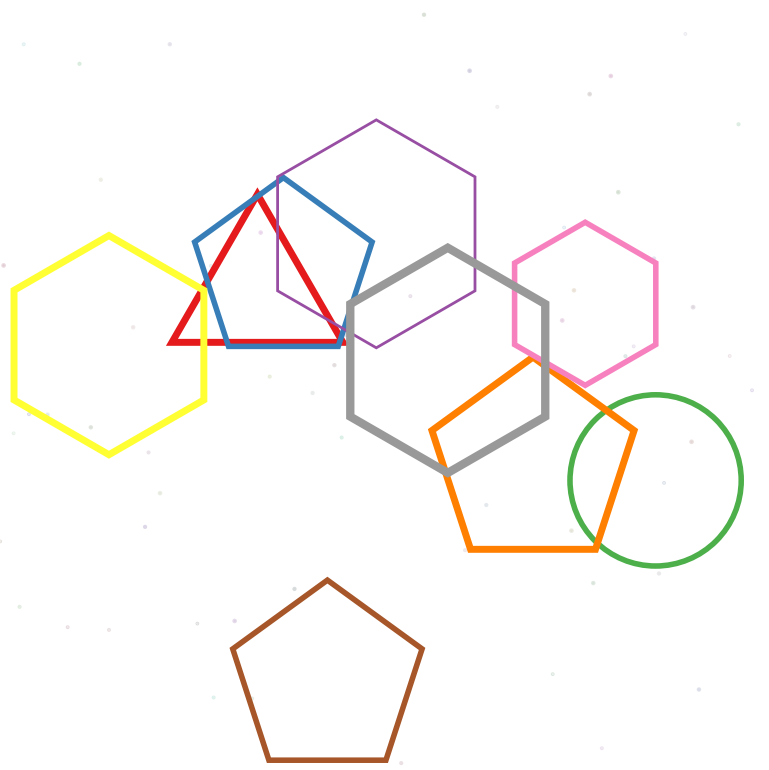[{"shape": "triangle", "thickness": 2.5, "radius": 0.64, "center": [0.334, 0.619]}, {"shape": "pentagon", "thickness": 2, "radius": 0.61, "center": [0.368, 0.648]}, {"shape": "circle", "thickness": 2, "radius": 0.56, "center": [0.851, 0.376]}, {"shape": "hexagon", "thickness": 1, "radius": 0.74, "center": [0.489, 0.696]}, {"shape": "pentagon", "thickness": 2.5, "radius": 0.69, "center": [0.692, 0.398]}, {"shape": "hexagon", "thickness": 2.5, "radius": 0.71, "center": [0.141, 0.552]}, {"shape": "pentagon", "thickness": 2, "radius": 0.65, "center": [0.425, 0.117]}, {"shape": "hexagon", "thickness": 2, "radius": 0.53, "center": [0.76, 0.605]}, {"shape": "hexagon", "thickness": 3, "radius": 0.73, "center": [0.582, 0.532]}]